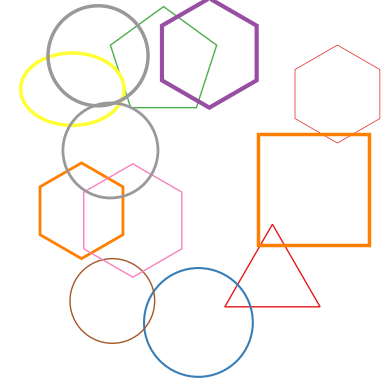[{"shape": "hexagon", "thickness": 0.5, "radius": 0.64, "center": [0.876, 0.756]}, {"shape": "triangle", "thickness": 1, "radius": 0.71, "center": [0.708, 0.275]}, {"shape": "circle", "thickness": 1.5, "radius": 0.71, "center": [0.515, 0.162]}, {"shape": "pentagon", "thickness": 1, "radius": 0.73, "center": [0.425, 0.838]}, {"shape": "hexagon", "thickness": 3, "radius": 0.71, "center": [0.544, 0.862]}, {"shape": "hexagon", "thickness": 2, "radius": 0.62, "center": [0.212, 0.453]}, {"shape": "square", "thickness": 2.5, "radius": 0.72, "center": [0.814, 0.508]}, {"shape": "oval", "thickness": 2.5, "radius": 0.67, "center": [0.188, 0.768]}, {"shape": "circle", "thickness": 1, "radius": 0.55, "center": [0.292, 0.218]}, {"shape": "hexagon", "thickness": 1, "radius": 0.74, "center": [0.345, 0.427]}, {"shape": "circle", "thickness": 2, "radius": 0.62, "center": [0.287, 0.609]}, {"shape": "circle", "thickness": 2.5, "radius": 0.65, "center": [0.255, 0.855]}]